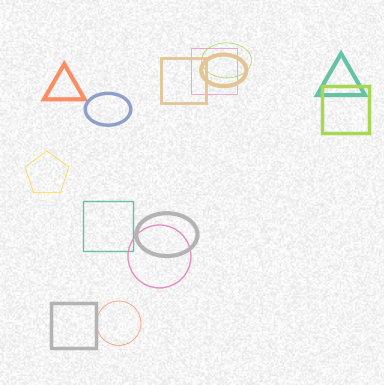[{"shape": "square", "thickness": 1, "radius": 0.33, "center": [0.282, 0.413]}, {"shape": "triangle", "thickness": 3, "radius": 0.36, "center": [0.886, 0.789]}, {"shape": "circle", "thickness": 0.5, "radius": 0.29, "center": [0.308, 0.161]}, {"shape": "triangle", "thickness": 3, "radius": 0.31, "center": [0.167, 0.773]}, {"shape": "oval", "thickness": 2.5, "radius": 0.3, "center": [0.281, 0.716]}, {"shape": "square", "thickness": 0.5, "radius": 0.3, "center": [0.555, 0.815]}, {"shape": "circle", "thickness": 1, "radius": 0.41, "center": [0.414, 0.334]}, {"shape": "oval", "thickness": 0.5, "radius": 0.32, "center": [0.589, 0.843]}, {"shape": "square", "thickness": 2.5, "radius": 0.3, "center": [0.897, 0.716]}, {"shape": "pentagon", "thickness": 0.5, "radius": 0.3, "center": [0.122, 0.548]}, {"shape": "oval", "thickness": 3, "radius": 0.29, "center": [0.581, 0.817]}, {"shape": "square", "thickness": 2, "radius": 0.29, "center": [0.478, 0.792]}, {"shape": "square", "thickness": 2.5, "radius": 0.29, "center": [0.192, 0.154]}, {"shape": "oval", "thickness": 3, "radius": 0.4, "center": [0.433, 0.391]}]